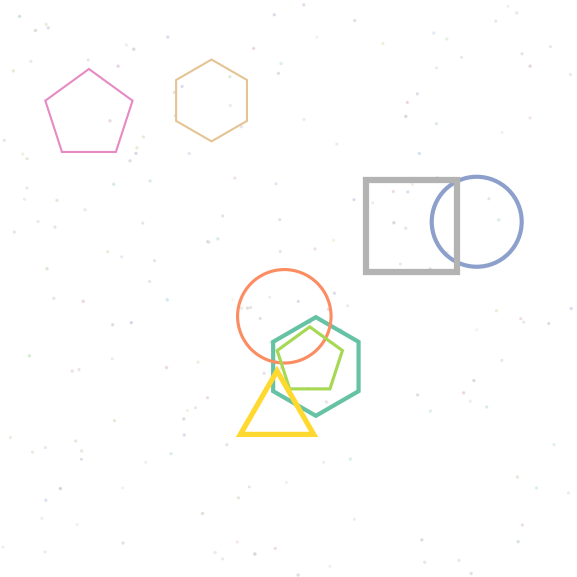[{"shape": "hexagon", "thickness": 2, "radius": 0.43, "center": [0.547, 0.365]}, {"shape": "circle", "thickness": 1.5, "radius": 0.4, "center": [0.492, 0.451]}, {"shape": "circle", "thickness": 2, "radius": 0.39, "center": [0.825, 0.615]}, {"shape": "pentagon", "thickness": 1, "radius": 0.4, "center": [0.154, 0.8]}, {"shape": "pentagon", "thickness": 1.5, "radius": 0.3, "center": [0.536, 0.374]}, {"shape": "triangle", "thickness": 2.5, "radius": 0.37, "center": [0.48, 0.284]}, {"shape": "hexagon", "thickness": 1, "radius": 0.35, "center": [0.366, 0.825]}, {"shape": "square", "thickness": 3, "radius": 0.39, "center": [0.713, 0.608]}]